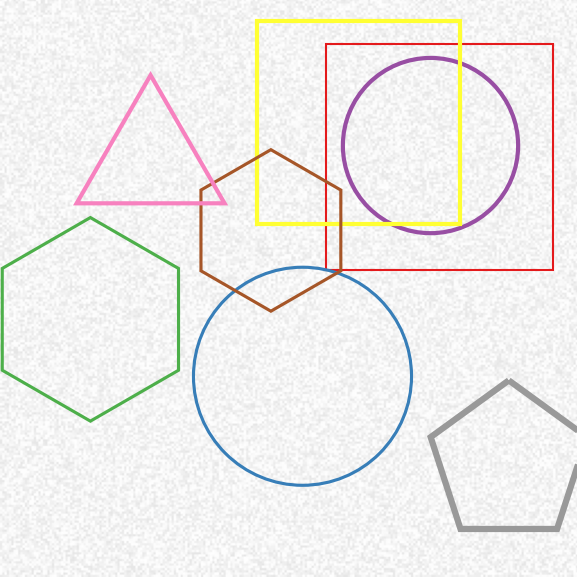[{"shape": "square", "thickness": 1, "radius": 0.98, "center": [0.761, 0.728]}, {"shape": "circle", "thickness": 1.5, "radius": 0.94, "center": [0.524, 0.348]}, {"shape": "hexagon", "thickness": 1.5, "radius": 0.88, "center": [0.157, 0.446]}, {"shape": "circle", "thickness": 2, "radius": 0.76, "center": [0.745, 0.747]}, {"shape": "square", "thickness": 2, "radius": 0.88, "center": [0.62, 0.787]}, {"shape": "hexagon", "thickness": 1.5, "radius": 0.7, "center": [0.469, 0.6]}, {"shape": "triangle", "thickness": 2, "radius": 0.74, "center": [0.261, 0.721]}, {"shape": "pentagon", "thickness": 3, "radius": 0.71, "center": [0.881, 0.198]}]